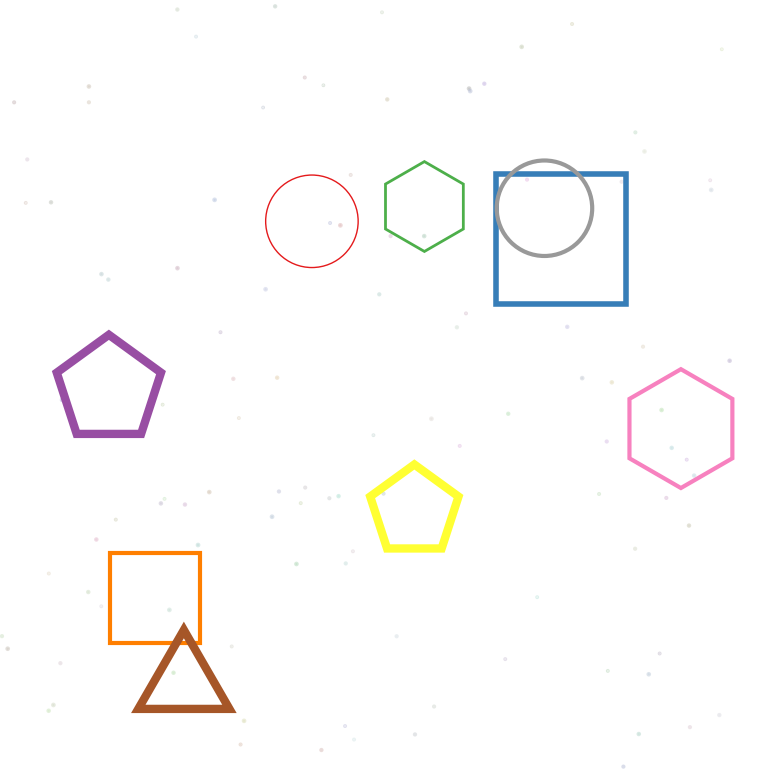[{"shape": "circle", "thickness": 0.5, "radius": 0.3, "center": [0.405, 0.713]}, {"shape": "square", "thickness": 2, "radius": 0.42, "center": [0.728, 0.689]}, {"shape": "hexagon", "thickness": 1, "radius": 0.29, "center": [0.551, 0.732]}, {"shape": "pentagon", "thickness": 3, "radius": 0.36, "center": [0.141, 0.494]}, {"shape": "square", "thickness": 1.5, "radius": 0.29, "center": [0.202, 0.223]}, {"shape": "pentagon", "thickness": 3, "radius": 0.3, "center": [0.538, 0.336]}, {"shape": "triangle", "thickness": 3, "radius": 0.34, "center": [0.239, 0.114]}, {"shape": "hexagon", "thickness": 1.5, "radius": 0.39, "center": [0.884, 0.443]}, {"shape": "circle", "thickness": 1.5, "radius": 0.31, "center": [0.707, 0.73]}]